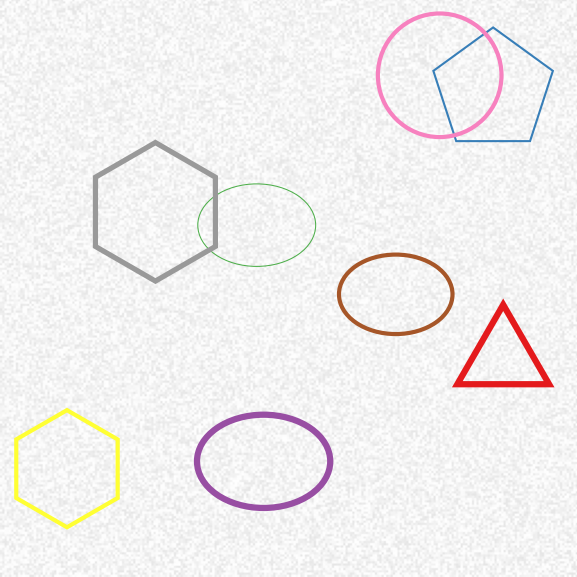[{"shape": "triangle", "thickness": 3, "radius": 0.46, "center": [0.871, 0.38]}, {"shape": "pentagon", "thickness": 1, "radius": 0.54, "center": [0.854, 0.843]}, {"shape": "oval", "thickness": 0.5, "radius": 0.51, "center": [0.445, 0.609]}, {"shape": "oval", "thickness": 3, "radius": 0.58, "center": [0.456, 0.2]}, {"shape": "hexagon", "thickness": 2, "radius": 0.51, "center": [0.116, 0.188]}, {"shape": "oval", "thickness": 2, "radius": 0.49, "center": [0.685, 0.489]}, {"shape": "circle", "thickness": 2, "radius": 0.54, "center": [0.761, 0.869]}, {"shape": "hexagon", "thickness": 2.5, "radius": 0.6, "center": [0.269, 0.632]}]